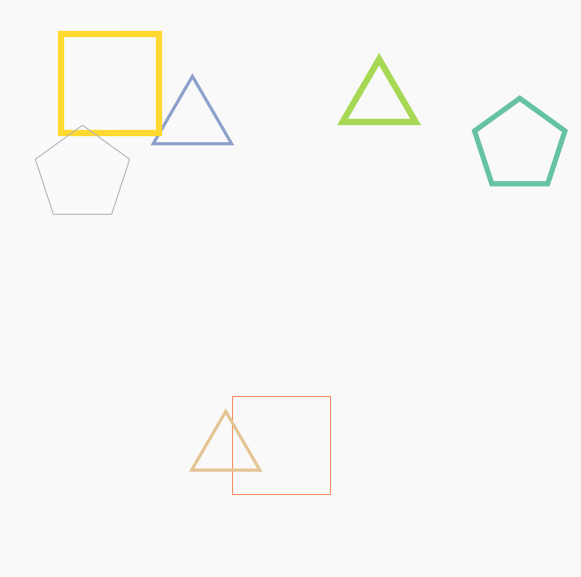[{"shape": "pentagon", "thickness": 2.5, "radius": 0.41, "center": [0.894, 0.747]}, {"shape": "square", "thickness": 0.5, "radius": 0.42, "center": [0.483, 0.228]}, {"shape": "triangle", "thickness": 1.5, "radius": 0.39, "center": [0.331, 0.789]}, {"shape": "triangle", "thickness": 3, "radius": 0.36, "center": [0.652, 0.824]}, {"shape": "square", "thickness": 3, "radius": 0.42, "center": [0.189, 0.855]}, {"shape": "triangle", "thickness": 1.5, "radius": 0.34, "center": [0.388, 0.219]}, {"shape": "pentagon", "thickness": 0.5, "radius": 0.43, "center": [0.142, 0.697]}]